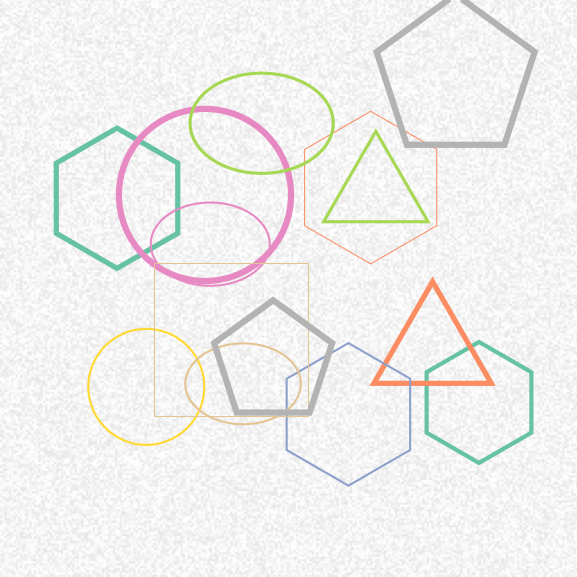[{"shape": "hexagon", "thickness": 2, "radius": 0.52, "center": [0.829, 0.302]}, {"shape": "hexagon", "thickness": 2.5, "radius": 0.61, "center": [0.203, 0.656]}, {"shape": "triangle", "thickness": 2.5, "radius": 0.59, "center": [0.749, 0.394]}, {"shape": "hexagon", "thickness": 0.5, "radius": 0.66, "center": [0.642, 0.674]}, {"shape": "hexagon", "thickness": 1, "radius": 0.62, "center": [0.603, 0.282]}, {"shape": "circle", "thickness": 3, "radius": 0.75, "center": [0.355, 0.662]}, {"shape": "oval", "thickness": 1, "radius": 0.52, "center": [0.364, 0.576]}, {"shape": "triangle", "thickness": 1.5, "radius": 0.52, "center": [0.651, 0.667]}, {"shape": "oval", "thickness": 1.5, "radius": 0.62, "center": [0.453, 0.786]}, {"shape": "circle", "thickness": 1, "radius": 0.5, "center": [0.253, 0.329]}, {"shape": "oval", "thickness": 1, "radius": 0.5, "center": [0.421, 0.335]}, {"shape": "square", "thickness": 0.5, "radius": 0.66, "center": [0.4, 0.411]}, {"shape": "pentagon", "thickness": 3, "radius": 0.72, "center": [0.789, 0.865]}, {"shape": "pentagon", "thickness": 3, "radius": 0.54, "center": [0.473, 0.372]}]